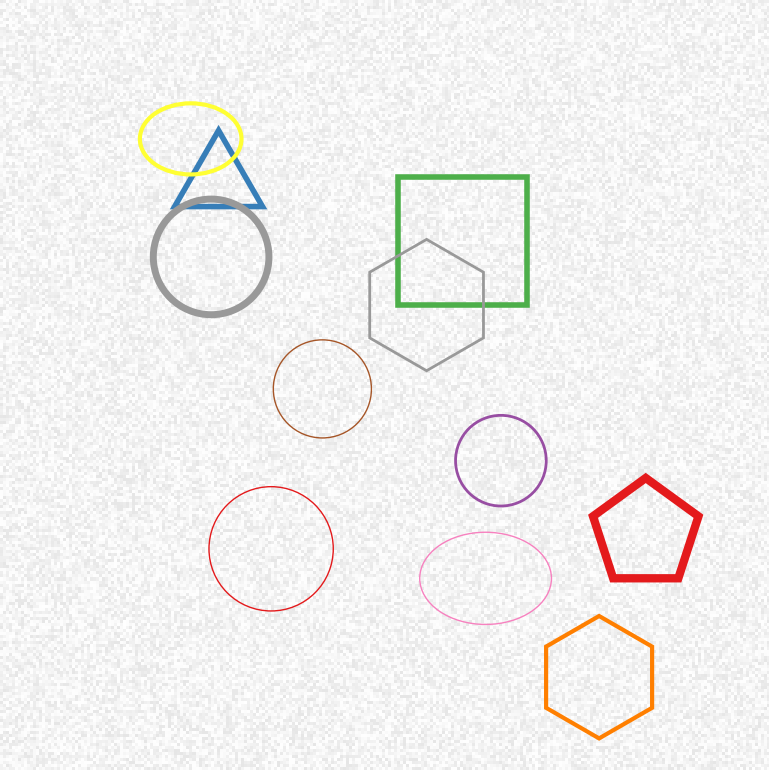[{"shape": "pentagon", "thickness": 3, "radius": 0.36, "center": [0.839, 0.307]}, {"shape": "circle", "thickness": 0.5, "radius": 0.4, "center": [0.352, 0.287]}, {"shape": "triangle", "thickness": 2, "radius": 0.33, "center": [0.284, 0.765]}, {"shape": "square", "thickness": 2, "radius": 0.42, "center": [0.601, 0.687]}, {"shape": "circle", "thickness": 1, "radius": 0.29, "center": [0.651, 0.402]}, {"shape": "hexagon", "thickness": 1.5, "radius": 0.4, "center": [0.778, 0.121]}, {"shape": "oval", "thickness": 1.5, "radius": 0.33, "center": [0.248, 0.82]}, {"shape": "circle", "thickness": 0.5, "radius": 0.32, "center": [0.419, 0.495]}, {"shape": "oval", "thickness": 0.5, "radius": 0.43, "center": [0.631, 0.249]}, {"shape": "circle", "thickness": 2.5, "radius": 0.38, "center": [0.274, 0.666]}, {"shape": "hexagon", "thickness": 1, "radius": 0.43, "center": [0.554, 0.604]}]